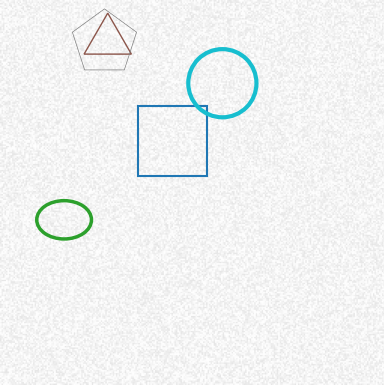[{"shape": "square", "thickness": 1.5, "radius": 0.45, "center": [0.447, 0.634]}, {"shape": "oval", "thickness": 2.5, "radius": 0.36, "center": [0.167, 0.429]}, {"shape": "triangle", "thickness": 1, "radius": 0.35, "center": [0.28, 0.895]}, {"shape": "pentagon", "thickness": 0.5, "radius": 0.44, "center": [0.271, 0.889]}, {"shape": "circle", "thickness": 3, "radius": 0.44, "center": [0.578, 0.784]}]